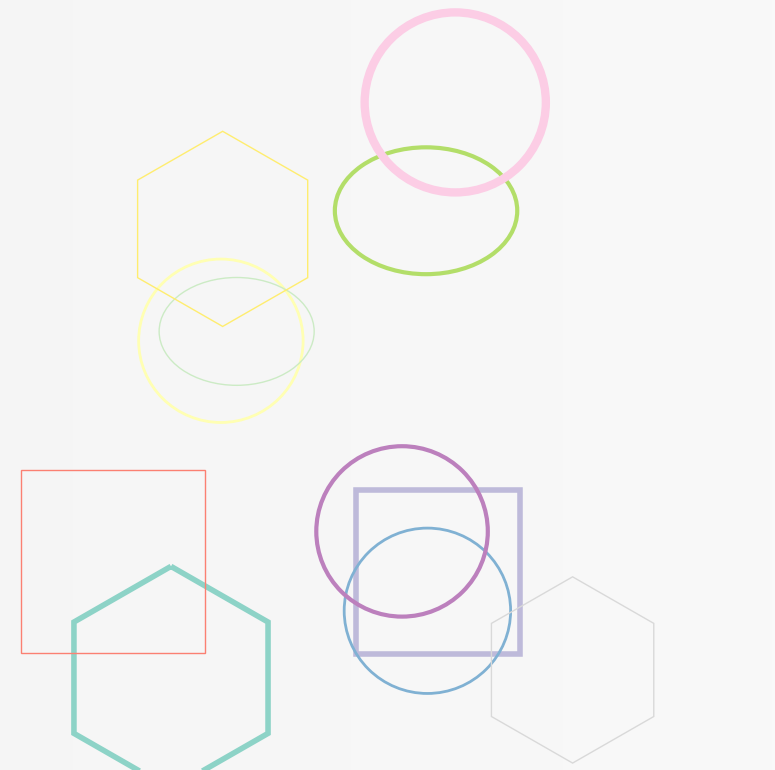[{"shape": "hexagon", "thickness": 2, "radius": 0.72, "center": [0.221, 0.12]}, {"shape": "circle", "thickness": 1, "radius": 0.53, "center": [0.285, 0.557]}, {"shape": "square", "thickness": 2, "radius": 0.53, "center": [0.565, 0.257]}, {"shape": "square", "thickness": 0.5, "radius": 0.59, "center": [0.146, 0.271]}, {"shape": "circle", "thickness": 1, "radius": 0.54, "center": [0.551, 0.207]}, {"shape": "oval", "thickness": 1.5, "radius": 0.59, "center": [0.55, 0.726]}, {"shape": "circle", "thickness": 3, "radius": 0.58, "center": [0.587, 0.867]}, {"shape": "hexagon", "thickness": 0.5, "radius": 0.6, "center": [0.739, 0.13]}, {"shape": "circle", "thickness": 1.5, "radius": 0.55, "center": [0.519, 0.31]}, {"shape": "oval", "thickness": 0.5, "radius": 0.5, "center": [0.305, 0.57]}, {"shape": "hexagon", "thickness": 0.5, "radius": 0.63, "center": [0.287, 0.703]}]